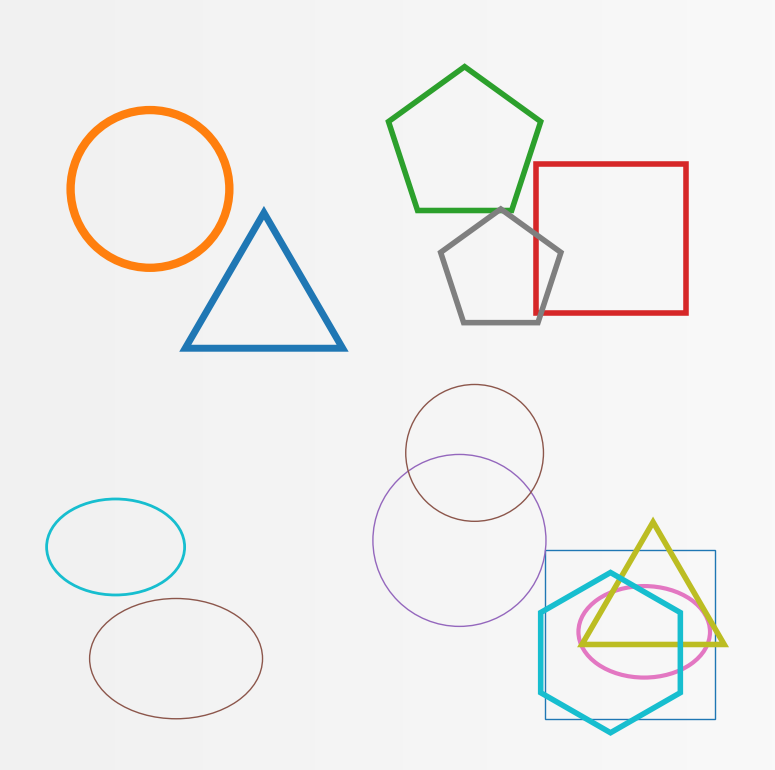[{"shape": "triangle", "thickness": 2.5, "radius": 0.59, "center": [0.341, 0.606]}, {"shape": "square", "thickness": 0.5, "radius": 0.55, "center": [0.813, 0.176]}, {"shape": "circle", "thickness": 3, "radius": 0.51, "center": [0.194, 0.755]}, {"shape": "pentagon", "thickness": 2, "radius": 0.52, "center": [0.599, 0.81]}, {"shape": "square", "thickness": 2, "radius": 0.48, "center": [0.788, 0.69]}, {"shape": "circle", "thickness": 0.5, "radius": 0.56, "center": [0.593, 0.298]}, {"shape": "oval", "thickness": 0.5, "radius": 0.56, "center": [0.227, 0.145]}, {"shape": "circle", "thickness": 0.5, "radius": 0.44, "center": [0.612, 0.412]}, {"shape": "oval", "thickness": 1.5, "radius": 0.42, "center": [0.831, 0.179]}, {"shape": "pentagon", "thickness": 2, "radius": 0.41, "center": [0.646, 0.647]}, {"shape": "triangle", "thickness": 2, "radius": 0.53, "center": [0.843, 0.216]}, {"shape": "oval", "thickness": 1, "radius": 0.45, "center": [0.149, 0.29]}, {"shape": "hexagon", "thickness": 2, "radius": 0.52, "center": [0.788, 0.152]}]